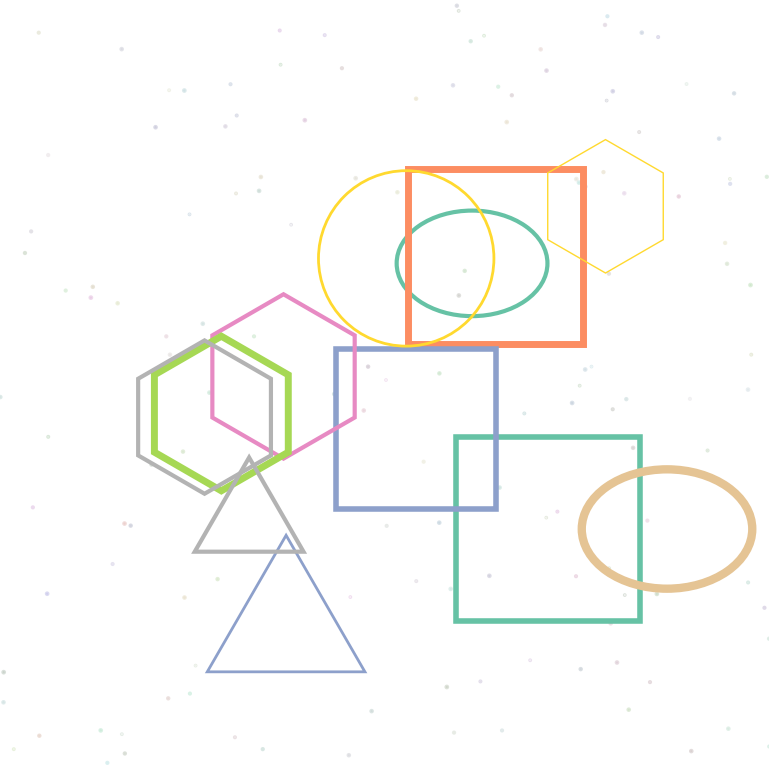[{"shape": "square", "thickness": 2, "radius": 0.6, "center": [0.712, 0.313]}, {"shape": "oval", "thickness": 1.5, "radius": 0.49, "center": [0.613, 0.658]}, {"shape": "square", "thickness": 2.5, "radius": 0.57, "center": [0.644, 0.667]}, {"shape": "square", "thickness": 2, "radius": 0.52, "center": [0.541, 0.443]}, {"shape": "triangle", "thickness": 1, "radius": 0.59, "center": [0.372, 0.187]}, {"shape": "hexagon", "thickness": 1.5, "radius": 0.53, "center": [0.368, 0.511]}, {"shape": "hexagon", "thickness": 2.5, "radius": 0.5, "center": [0.287, 0.463]}, {"shape": "hexagon", "thickness": 0.5, "radius": 0.43, "center": [0.786, 0.732]}, {"shape": "circle", "thickness": 1, "radius": 0.57, "center": [0.528, 0.664]}, {"shape": "oval", "thickness": 3, "radius": 0.55, "center": [0.866, 0.313]}, {"shape": "hexagon", "thickness": 1.5, "radius": 0.5, "center": [0.266, 0.458]}, {"shape": "triangle", "thickness": 1.5, "radius": 0.41, "center": [0.324, 0.324]}]